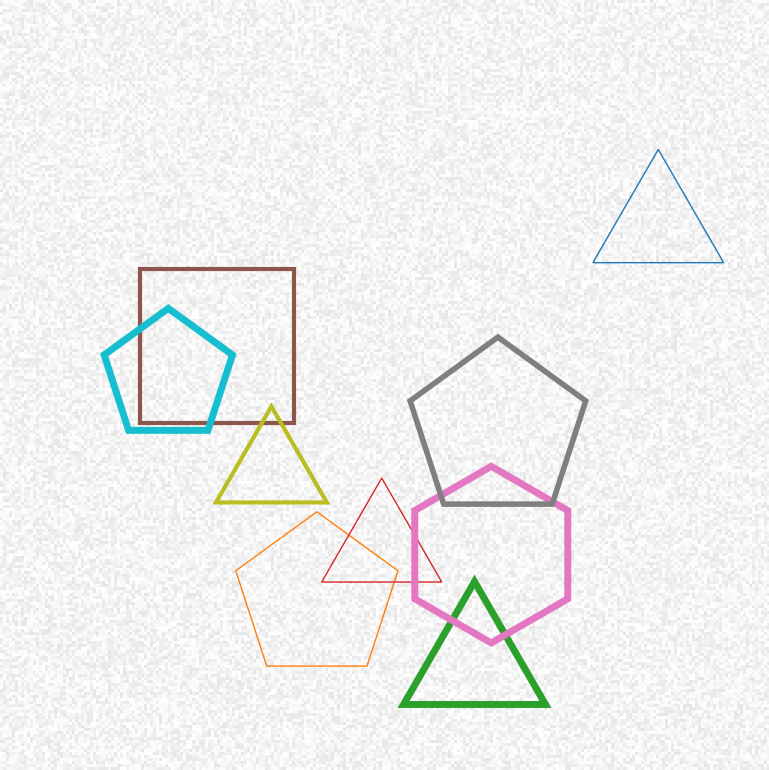[{"shape": "triangle", "thickness": 0.5, "radius": 0.49, "center": [0.855, 0.708]}, {"shape": "pentagon", "thickness": 0.5, "radius": 0.55, "center": [0.411, 0.225]}, {"shape": "triangle", "thickness": 2.5, "radius": 0.53, "center": [0.616, 0.138]}, {"shape": "triangle", "thickness": 0.5, "radius": 0.45, "center": [0.496, 0.289]}, {"shape": "square", "thickness": 1.5, "radius": 0.5, "center": [0.282, 0.551]}, {"shape": "hexagon", "thickness": 2.5, "radius": 0.57, "center": [0.638, 0.28]}, {"shape": "pentagon", "thickness": 2, "radius": 0.6, "center": [0.647, 0.442]}, {"shape": "triangle", "thickness": 1.5, "radius": 0.42, "center": [0.353, 0.389]}, {"shape": "pentagon", "thickness": 2.5, "radius": 0.44, "center": [0.219, 0.512]}]